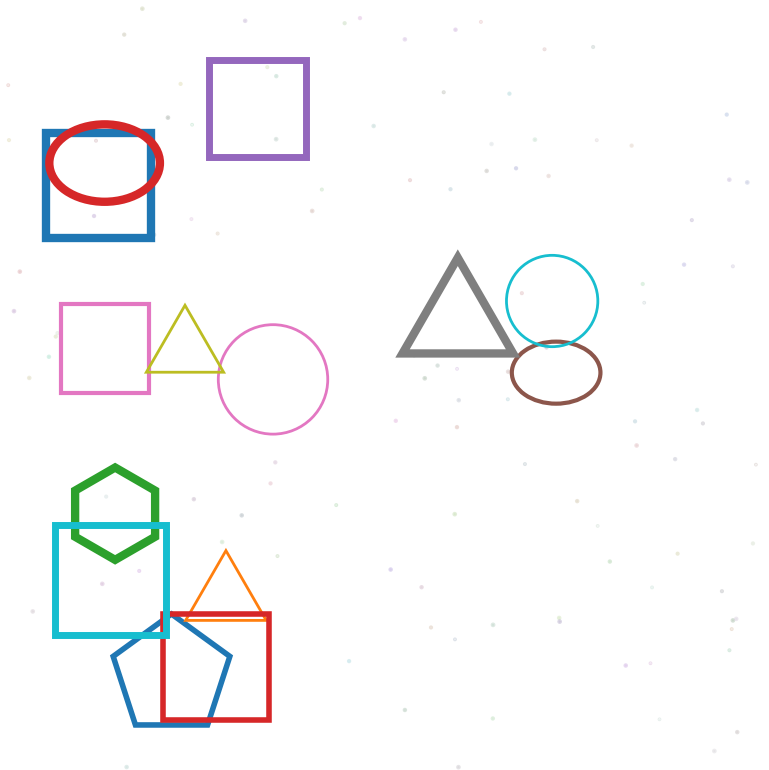[{"shape": "pentagon", "thickness": 2, "radius": 0.4, "center": [0.223, 0.123]}, {"shape": "square", "thickness": 3, "radius": 0.34, "center": [0.128, 0.759]}, {"shape": "triangle", "thickness": 1, "radius": 0.3, "center": [0.293, 0.224]}, {"shape": "hexagon", "thickness": 3, "radius": 0.3, "center": [0.15, 0.333]}, {"shape": "square", "thickness": 2, "radius": 0.34, "center": [0.28, 0.134]}, {"shape": "oval", "thickness": 3, "radius": 0.36, "center": [0.136, 0.788]}, {"shape": "square", "thickness": 2.5, "radius": 0.31, "center": [0.335, 0.859]}, {"shape": "oval", "thickness": 1.5, "radius": 0.29, "center": [0.722, 0.516]}, {"shape": "square", "thickness": 1.5, "radius": 0.29, "center": [0.137, 0.547]}, {"shape": "circle", "thickness": 1, "radius": 0.36, "center": [0.355, 0.507]}, {"shape": "triangle", "thickness": 3, "radius": 0.41, "center": [0.595, 0.582]}, {"shape": "triangle", "thickness": 1, "radius": 0.29, "center": [0.24, 0.546]}, {"shape": "circle", "thickness": 1, "radius": 0.3, "center": [0.717, 0.609]}, {"shape": "square", "thickness": 2.5, "radius": 0.36, "center": [0.143, 0.247]}]